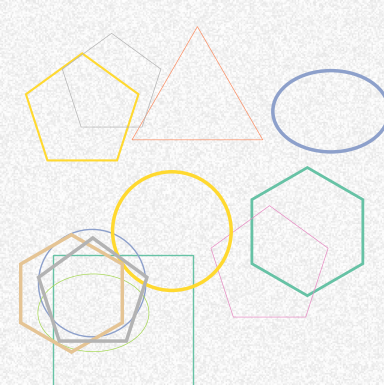[{"shape": "square", "thickness": 1, "radius": 0.91, "center": [0.319, 0.156]}, {"shape": "hexagon", "thickness": 2, "radius": 0.83, "center": [0.798, 0.398]}, {"shape": "triangle", "thickness": 0.5, "radius": 0.98, "center": [0.513, 0.735]}, {"shape": "oval", "thickness": 2.5, "radius": 0.75, "center": [0.859, 0.711]}, {"shape": "circle", "thickness": 1, "radius": 0.7, "center": [0.239, 0.265]}, {"shape": "pentagon", "thickness": 0.5, "radius": 0.8, "center": [0.7, 0.306]}, {"shape": "oval", "thickness": 0.5, "radius": 0.72, "center": [0.243, 0.188]}, {"shape": "circle", "thickness": 2.5, "radius": 0.77, "center": [0.446, 0.4]}, {"shape": "pentagon", "thickness": 1.5, "radius": 0.77, "center": [0.214, 0.708]}, {"shape": "hexagon", "thickness": 2.5, "radius": 0.76, "center": [0.186, 0.238]}, {"shape": "pentagon", "thickness": 0.5, "radius": 0.67, "center": [0.29, 0.779]}, {"shape": "pentagon", "thickness": 2.5, "radius": 0.74, "center": [0.241, 0.234]}]